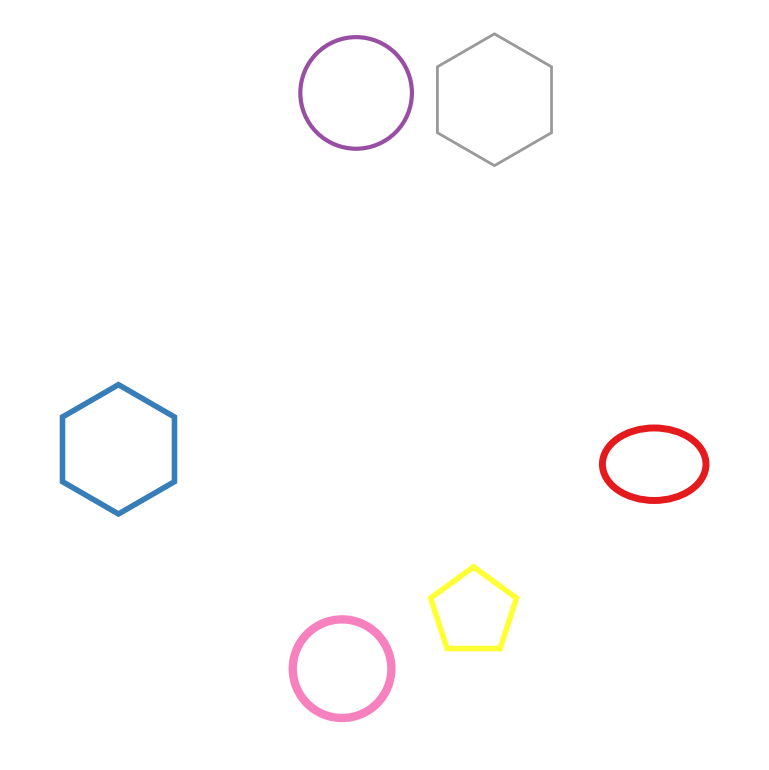[{"shape": "oval", "thickness": 2.5, "radius": 0.34, "center": [0.85, 0.397]}, {"shape": "hexagon", "thickness": 2, "radius": 0.42, "center": [0.154, 0.416]}, {"shape": "circle", "thickness": 1.5, "radius": 0.36, "center": [0.462, 0.879]}, {"shape": "pentagon", "thickness": 2, "radius": 0.29, "center": [0.615, 0.205]}, {"shape": "circle", "thickness": 3, "radius": 0.32, "center": [0.444, 0.132]}, {"shape": "hexagon", "thickness": 1, "radius": 0.43, "center": [0.642, 0.87]}]